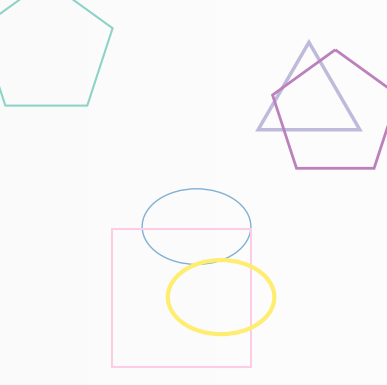[{"shape": "pentagon", "thickness": 1.5, "radius": 0.9, "center": [0.12, 0.871]}, {"shape": "triangle", "thickness": 2.5, "radius": 0.76, "center": [0.797, 0.739]}, {"shape": "oval", "thickness": 1, "radius": 0.7, "center": [0.507, 0.411]}, {"shape": "square", "thickness": 1.5, "radius": 0.89, "center": [0.468, 0.226]}, {"shape": "pentagon", "thickness": 2, "radius": 0.85, "center": [0.865, 0.701]}, {"shape": "oval", "thickness": 3, "radius": 0.69, "center": [0.571, 0.228]}]